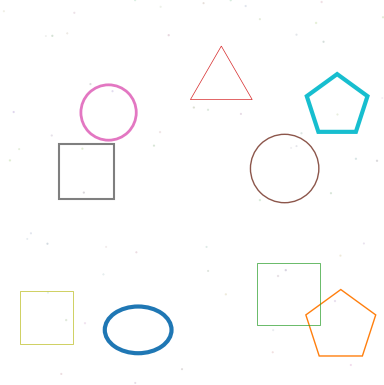[{"shape": "oval", "thickness": 3, "radius": 0.43, "center": [0.359, 0.143]}, {"shape": "pentagon", "thickness": 1, "radius": 0.48, "center": [0.885, 0.153]}, {"shape": "square", "thickness": 0.5, "radius": 0.41, "center": [0.749, 0.237]}, {"shape": "triangle", "thickness": 0.5, "radius": 0.46, "center": [0.575, 0.788]}, {"shape": "circle", "thickness": 1, "radius": 0.44, "center": [0.739, 0.562]}, {"shape": "circle", "thickness": 2, "radius": 0.36, "center": [0.282, 0.708]}, {"shape": "square", "thickness": 1.5, "radius": 0.36, "center": [0.224, 0.554]}, {"shape": "square", "thickness": 0.5, "radius": 0.34, "center": [0.121, 0.175]}, {"shape": "pentagon", "thickness": 3, "radius": 0.41, "center": [0.876, 0.725]}]